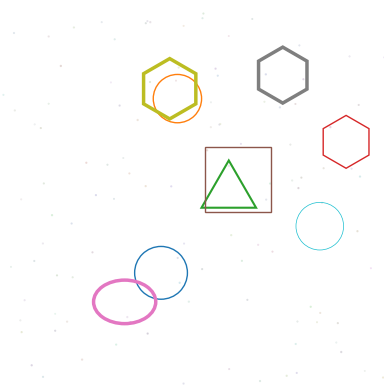[{"shape": "circle", "thickness": 1, "radius": 0.34, "center": [0.418, 0.291]}, {"shape": "circle", "thickness": 1, "radius": 0.31, "center": [0.461, 0.744]}, {"shape": "triangle", "thickness": 1.5, "radius": 0.41, "center": [0.594, 0.501]}, {"shape": "hexagon", "thickness": 1, "radius": 0.34, "center": [0.899, 0.632]}, {"shape": "square", "thickness": 1, "radius": 0.43, "center": [0.618, 0.534]}, {"shape": "oval", "thickness": 2.5, "radius": 0.4, "center": [0.324, 0.216]}, {"shape": "hexagon", "thickness": 2.5, "radius": 0.36, "center": [0.734, 0.805]}, {"shape": "hexagon", "thickness": 2.5, "radius": 0.39, "center": [0.441, 0.769]}, {"shape": "circle", "thickness": 0.5, "radius": 0.31, "center": [0.831, 0.413]}]